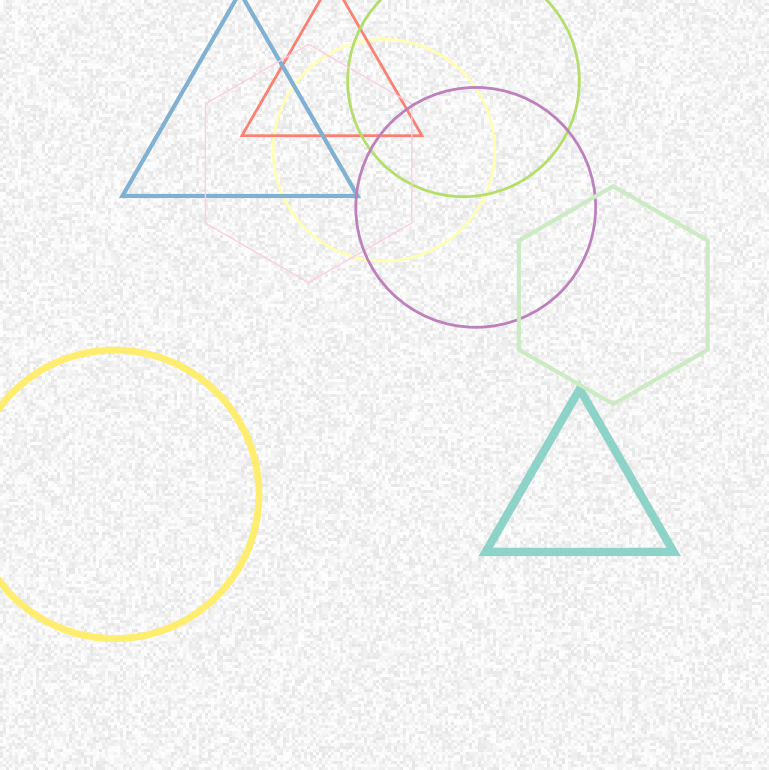[{"shape": "triangle", "thickness": 3, "radius": 0.7, "center": [0.753, 0.354]}, {"shape": "circle", "thickness": 1, "radius": 0.72, "center": [0.499, 0.805]}, {"shape": "triangle", "thickness": 1, "radius": 0.68, "center": [0.431, 0.891]}, {"shape": "triangle", "thickness": 1.5, "radius": 0.88, "center": [0.312, 0.834]}, {"shape": "circle", "thickness": 1, "radius": 0.75, "center": [0.602, 0.895]}, {"shape": "hexagon", "thickness": 0.5, "radius": 0.77, "center": [0.401, 0.788]}, {"shape": "circle", "thickness": 1, "radius": 0.78, "center": [0.618, 0.731]}, {"shape": "hexagon", "thickness": 1.5, "radius": 0.71, "center": [0.796, 0.617]}, {"shape": "circle", "thickness": 2.5, "radius": 0.94, "center": [0.149, 0.358]}]